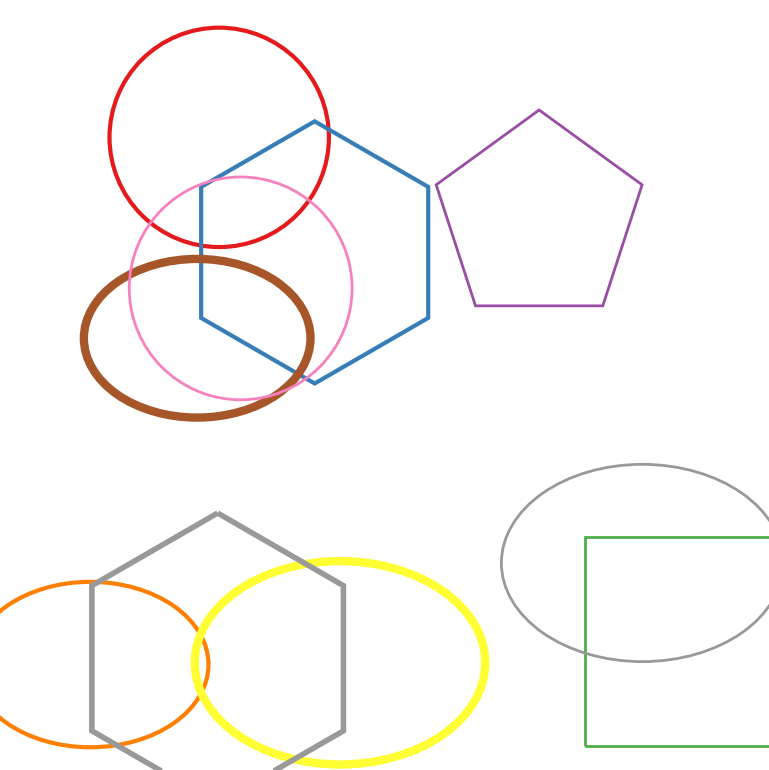[{"shape": "circle", "thickness": 1.5, "radius": 0.71, "center": [0.285, 0.822]}, {"shape": "hexagon", "thickness": 1.5, "radius": 0.85, "center": [0.409, 0.672]}, {"shape": "square", "thickness": 1, "radius": 0.68, "center": [0.896, 0.167]}, {"shape": "pentagon", "thickness": 1, "radius": 0.7, "center": [0.7, 0.717]}, {"shape": "oval", "thickness": 1.5, "radius": 0.77, "center": [0.117, 0.137]}, {"shape": "oval", "thickness": 3, "radius": 0.94, "center": [0.442, 0.139]}, {"shape": "oval", "thickness": 3, "radius": 0.74, "center": [0.256, 0.561]}, {"shape": "circle", "thickness": 1, "radius": 0.72, "center": [0.313, 0.625]}, {"shape": "hexagon", "thickness": 2, "radius": 0.94, "center": [0.283, 0.145]}, {"shape": "oval", "thickness": 1, "radius": 0.92, "center": [0.834, 0.269]}]